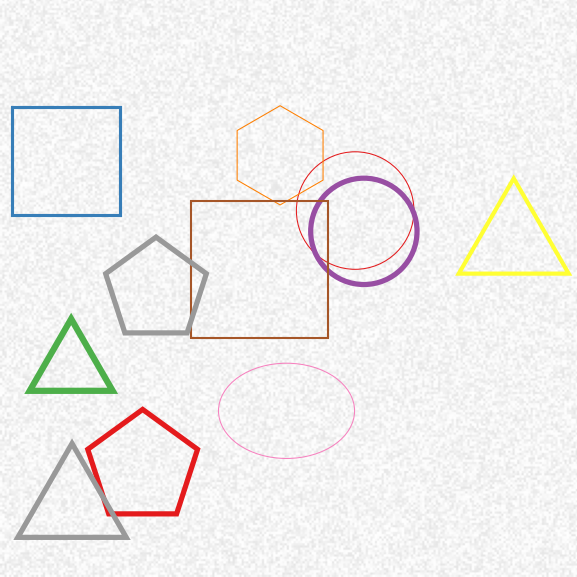[{"shape": "pentagon", "thickness": 2.5, "radius": 0.5, "center": [0.247, 0.19]}, {"shape": "circle", "thickness": 0.5, "radius": 0.51, "center": [0.615, 0.635]}, {"shape": "square", "thickness": 1.5, "radius": 0.47, "center": [0.114, 0.72]}, {"shape": "triangle", "thickness": 3, "radius": 0.41, "center": [0.123, 0.364]}, {"shape": "circle", "thickness": 2.5, "radius": 0.46, "center": [0.63, 0.599]}, {"shape": "hexagon", "thickness": 0.5, "radius": 0.43, "center": [0.485, 0.73]}, {"shape": "triangle", "thickness": 2, "radius": 0.55, "center": [0.89, 0.58]}, {"shape": "square", "thickness": 1, "radius": 0.59, "center": [0.449, 0.533]}, {"shape": "oval", "thickness": 0.5, "radius": 0.59, "center": [0.496, 0.288]}, {"shape": "triangle", "thickness": 2.5, "radius": 0.54, "center": [0.125, 0.123]}, {"shape": "pentagon", "thickness": 2.5, "radius": 0.46, "center": [0.27, 0.497]}]